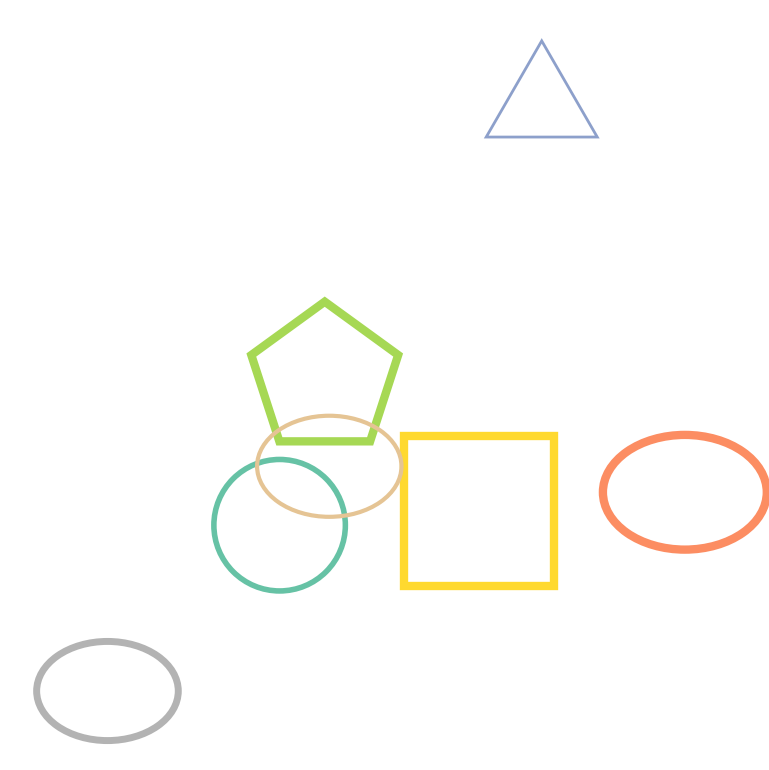[{"shape": "circle", "thickness": 2, "radius": 0.43, "center": [0.363, 0.318]}, {"shape": "oval", "thickness": 3, "radius": 0.53, "center": [0.889, 0.361]}, {"shape": "triangle", "thickness": 1, "radius": 0.42, "center": [0.704, 0.864]}, {"shape": "pentagon", "thickness": 3, "radius": 0.5, "center": [0.422, 0.508]}, {"shape": "square", "thickness": 3, "radius": 0.49, "center": [0.622, 0.337]}, {"shape": "oval", "thickness": 1.5, "radius": 0.47, "center": [0.428, 0.394]}, {"shape": "oval", "thickness": 2.5, "radius": 0.46, "center": [0.14, 0.103]}]